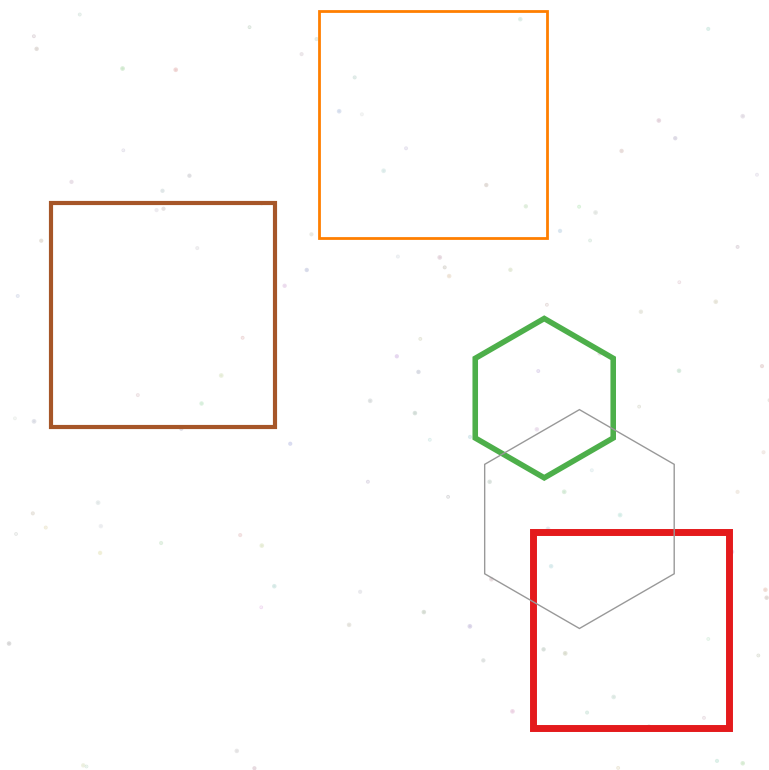[{"shape": "square", "thickness": 2.5, "radius": 0.64, "center": [0.819, 0.182]}, {"shape": "hexagon", "thickness": 2, "radius": 0.52, "center": [0.707, 0.483]}, {"shape": "square", "thickness": 1, "radius": 0.74, "center": [0.562, 0.838]}, {"shape": "square", "thickness": 1.5, "radius": 0.73, "center": [0.211, 0.591]}, {"shape": "hexagon", "thickness": 0.5, "radius": 0.71, "center": [0.753, 0.326]}]